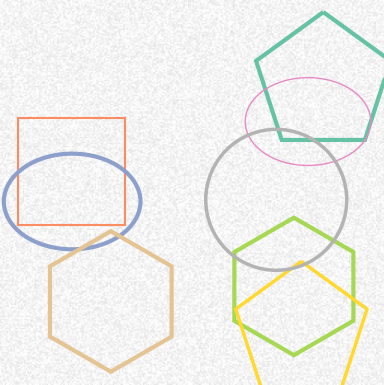[{"shape": "pentagon", "thickness": 3, "radius": 0.92, "center": [0.84, 0.785]}, {"shape": "square", "thickness": 1.5, "radius": 0.7, "center": [0.186, 0.555]}, {"shape": "oval", "thickness": 3, "radius": 0.89, "center": [0.187, 0.477]}, {"shape": "oval", "thickness": 1, "radius": 0.82, "center": [0.8, 0.684]}, {"shape": "hexagon", "thickness": 3, "radius": 0.89, "center": [0.763, 0.256]}, {"shape": "pentagon", "thickness": 2.5, "radius": 0.9, "center": [0.783, 0.142]}, {"shape": "hexagon", "thickness": 3, "radius": 0.91, "center": [0.288, 0.217]}, {"shape": "circle", "thickness": 2.5, "radius": 0.92, "center": [0.718, 0.481]}]